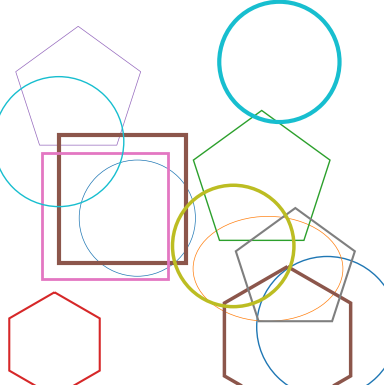[{"shape": "circle", "thickness": 1, "radius": 0.92, "center": [0.85, 0.151]}, {"shape": "circle", "thickness": 0.5, "radius": 0.75, "center": [0.357, 0.433]}, {"shape": "oval", "thickness": 0.5, "radius": 0.97, "center": [0.696, 0.302]}, {"shape": "pentagon", "thickness": 1, "radius": 0.93, "center": [0.68, 0.527]}, {"shape": "hexagon", "thickness": 1.5, "radius": 0.68, "center": [0.142, 0.105]}, {"shape": "pentagon", "thickness": 0.5, "radius": 0.85, "center": [0.203, 0.761]}, {"shape": "hexagon", "thickness": 2.5, "radius": 0.95, "center": [0.747, 0.118]}, {"shape": "square", "thickness": 3, "radius": 0.83, "center": [0.318, 0.482]}, {"shape": "square", "thickness": 2, "radius": 0.82, "center": [0.272, 0.439]}, {"shape": "pentagon", "thickness": 1.5, "radius": 0.81, "center": [0.767, 0.297]}, {"shape": "circle", "thickness": 2.5, "radius": 0.79, "center": [0.606, 0.361]}, {"shape": "circle", "thickness": 1, "radius": 0.84, "center": [0.153, 0.632]}, {"shape": "circle", "thickness": 3, "radius": 0.78, "center": [0.726, 0.839]}]